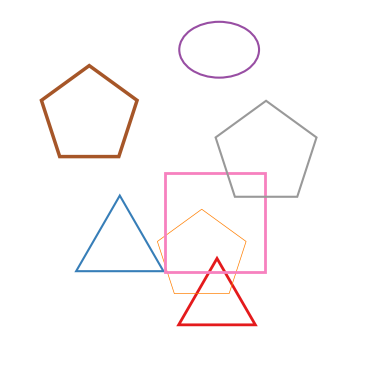[{"shape": "triangle", "thickness": 2, "radius": 0.57, "center": [0.564, 0.214]}, {"shape": "triangle", "thickness": 1.5, "radius": 0.65, "center": [0.311, 0.361]}, {"shape": "oval", "thickness": 1.5, "radius": 0.52, "center": [0.569, 0.871]}, {"shape": "pentagon", "thickness": 0.5, "radius": 0.61, "center": [0.524, 0.335]}, {"shape": "pentagon", "thickness": 2.5, "radius": 0.65, "center": [0.232, 0.699]}, {"shape": "square", "thickness": 2, "radius": 0.65, "center": [0.559, 0.422]}, {"shape": "pentagon", "thickness": 1.5, "radius": 0.69, "center": [0.691, 0.6]}]